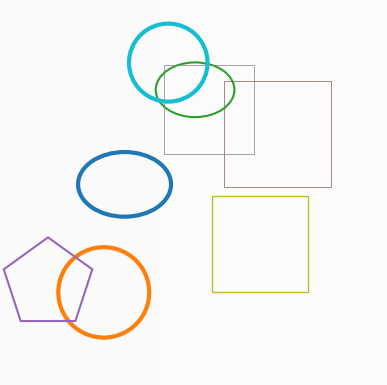[{"shape": "oval", "thickness": 3, "radius": 0.6, "center": [0.321, 0.521]}, {"shape": "circle", "thickness": 3, "radius": 0.59, "center": [0.268, 0.241]}, {"shape": "oval", "thickness": 1.5, "radius": 0.51, "center": [0.503, 0.767]}, {"shape": "pentagon", "thickness": 1.5, "radius": 0.6, "center": [0.124, 0.263]}, {"shape": "square", "thickness": 0.5, "radius": 0.69, "center": [0.717, 0.652]}, {"shape": "square", "thickness": 0.5, "radius": 0.58, "center": [0.539, 0.716]}, {"shape": "square", "thickness": 1, "radius": 0.62, "center": [0.671, 0.367]}, {"shape": "circle", "thickness": 3, "radius": 0.51, "center": [0.434, 0.837]}]